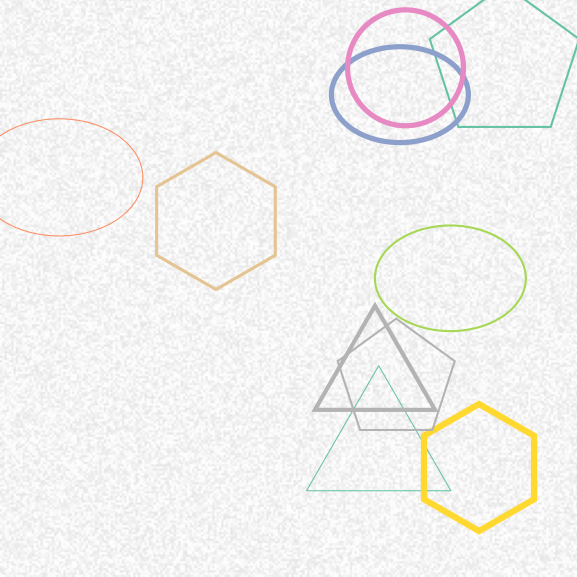[{"shape": "pentagon", "thickness": 1, "radius": 0.68, "center": [0.874, 0.889]}, {"shape": "triangle", "thickness": 0.5, "radius": 0.72, "center": [0.656, 0.222]}, {"shape": "oval", "thickness": 0.5, "radius": 0.72, "center": [0.102, 0.692]}, {"shape": "oval", "thickness": 2.5, "radius": 0.59, "center": [0.692, 0.835]}, {"shape": "circle", "thickness": 2.5, "radius": 0.5, "center": [0.702, 0.882]}, {"shape": "oval", "thickness": 1, "radius": 0.65, "center": [0.78, 0.517]}, {"shape": "hexagon", "thickness": 3, "radius": 0.55, "center": [0.829, 0.19]}, {"shape": "hexagon", "thickness": 1.5, "radius": 0.59, "center": [0.374, 0.616]}, {"shape": "pentagon", "thickness": 1, "radius": 0.53, "center": [0.686, 0.341]}, {"shape": "triangle", "thickness": 2, "radius": 0.6, "center": [0.649, 0.35]}]